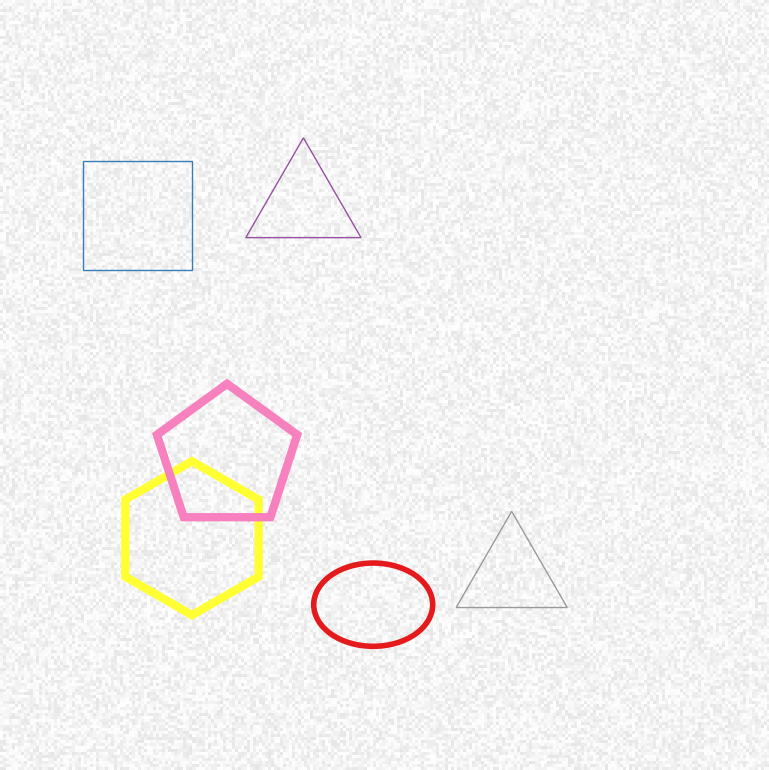[{"shape": "oval", "thickness": 2, "radius": 0.39, "center": [0.485, 0.215]}, {"shape": "square", "thickness": 0.5, "radius": 0.35, "center": [0.178, 0.72]}, {"shape": "triangle", "thickness": 0.5, "radius": 0.43, "center": [0.394, 0.735]}, {"shape": "hexagon", "thickness": 3, "radius": 0.5, "center": [0.249, 0.301]}, {"shape": "pentagon", "thickness": 3, "radius": 0.48, "center": [0.295, 0.406]}, {"shape": "triangle", "thickness": 0.5, "radius": 0.42, "center": [0.665, 0.253]}]